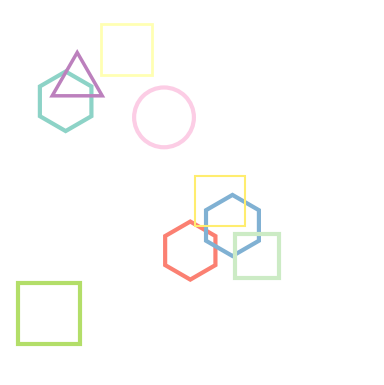[{"shape": "hexagon", "thickness": 3, "radius": 0.39, "center": [0.171, 0.737]}, {"shape": "square", "thickness": 2, "radius": 0.33, "center": [0.329, 0.872]}, {"shape": "hexagon", "thickness": 3, "radius": 0.38, "center": [0.494, 0.349]}, {"shape": "hexagon", "thickness": 3, "radius": 0.4, "center": [0.604, 0.414]}, {"shape": "square", "thickness": 3, "radius": 0.4, "center": [0.127, 0.185]}, {"shape": "circle", "thickness": 3, "radius": 0.39, "center": [0.426, 0.695]}, {"shape": "triangle", "thickness": 2.5, "radius": 0.38, "center": [0.201, 0.789]}, {"shape": "square", "thickness": 3, "radius": 0.29, "center": [0.668, 0.336]}, {"shape": "square", "thickness": 1.5, "radius": 0.32, "center": [0.571, 0.478]}]